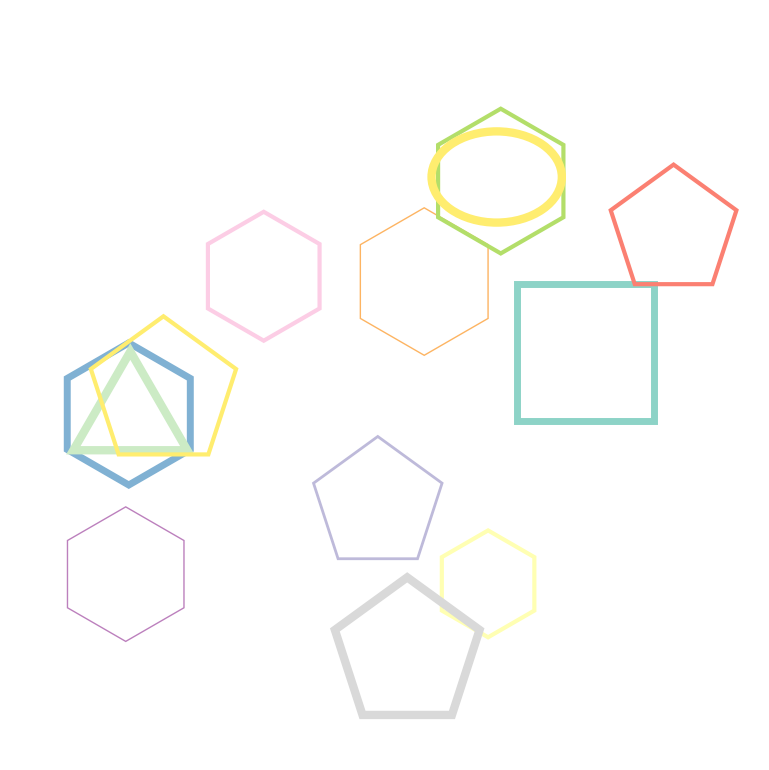[{"shape": "square", "thickness": 2.5, "radius": 0.44, "center": [0.76, 0.542]}, {"shape": "hexagon", "thickness": 1.5, "radius": 0.35, "center": [0.634, 0.242]}, {"shape": "pentagon", "thickness": 1, "radius": 0.44, "center": [0.491, 0.345]}, {"shape": "pentagon", "thickness": 1.5, "radius": 0.43, "center": [0.875, 0.7]}, {"shape": "hexagon", "thickness": 2.5, "radius": 0.46, "center": [0.167, 0.462]}, {"shape": "hexagon", "thickness": 0.5, "radius": 0.48, "center": [0.551, 0.634]}, {"shape": "hexagon", "thickness": 1.5, "radius": 0.47, "center": [0.65, 0.765]}, {"shape": "hexagon", "thickness": 1.5, "radius": 0.42, "center": [0.343, 0.641]}, {"shape": "pentagon", "thickness": 3, "radius": 0.49, "center": [0.529, 0.151]}, {"shape": "hexagon", "thickness": 0.5, "radius": 0.44, "center": [0.163, 0.254]}, {"shape": "triangle", "thickness": 3, "radius": 0.43, "center": [0.169, 0.458]}, {"shape": "oval", "thickness": 3, "radius": 0.42, "center": [0.645, 0.77]}, {"shape": "pentagon", "thickness": 1.5, "radius": 0.5, "center": [0.212, 0.49]}]